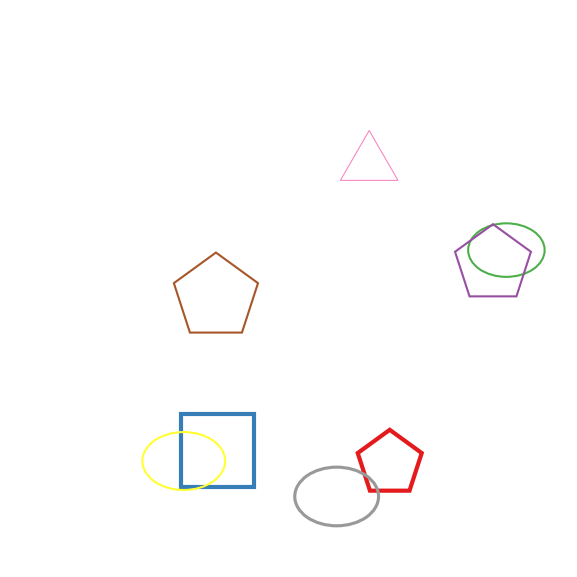[{"shape": "pentagon", "thickness": 2, "radius": 0.29, "center": [0.675, 0.197]}, {"shape": "square", "thickness": 2, "radius": 0.32, "center": [0.377, 0.219]}, {"shape": "oval", "thickness": 1, "radius": 0.33, "center": [0.877, 0.566]}, {"shape": "pentagon", "thickness": 1, "radius": 0.35, "center": [0.854, 0.542]}, {"shape": "oval", "thickness": 1, "radius": 0.36, "center": [0.318, 0.201]}, {"shape": "pentagon", "thickness": 1, "radius": 0.38, "center": [0.374, 0.485]}, {"shape": "triangle", "thickness": 0.5, "radius": 0.29, "center": [0.639, 0.716]}, {"shape": "oval", "thickness": 1.5, "radius": 0.36, "center": [0.583, 0.139]}]